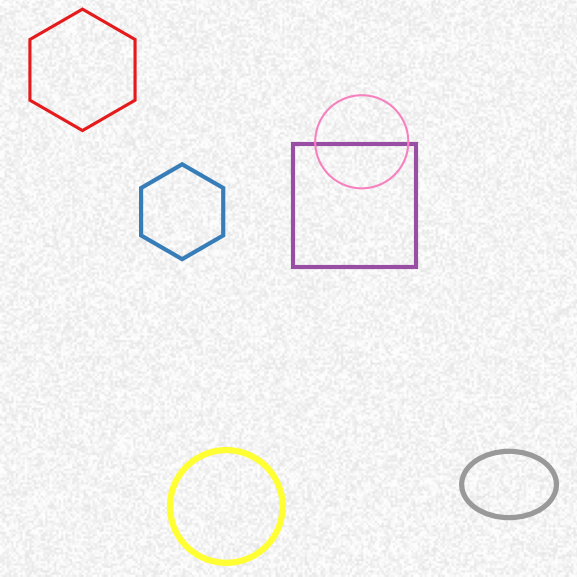[{"shape": "hexagon", "thickness": 1.5, "radius": 0.53, "center": [0.143, 0.878]}, {"shape": "hexagon", "thickness": 2, "radius": 0.41, "center": [0.315, 0.633]}, {"shape": "square", "thickness": 2, "radius": 0.53, "center": [0.613, 0.644]}, {"shape": "circle", "thickness": 3, "radius": 0.49, "center": [0.392, 0.122]}, {"shape": "circle", "thickness": 1, "radius": 0.4, "center": [0.626, 0.754]}, {"shape": "oval", "thickness": 2.5, "radius": 0.41, "center": [0.881, 0.16]}]